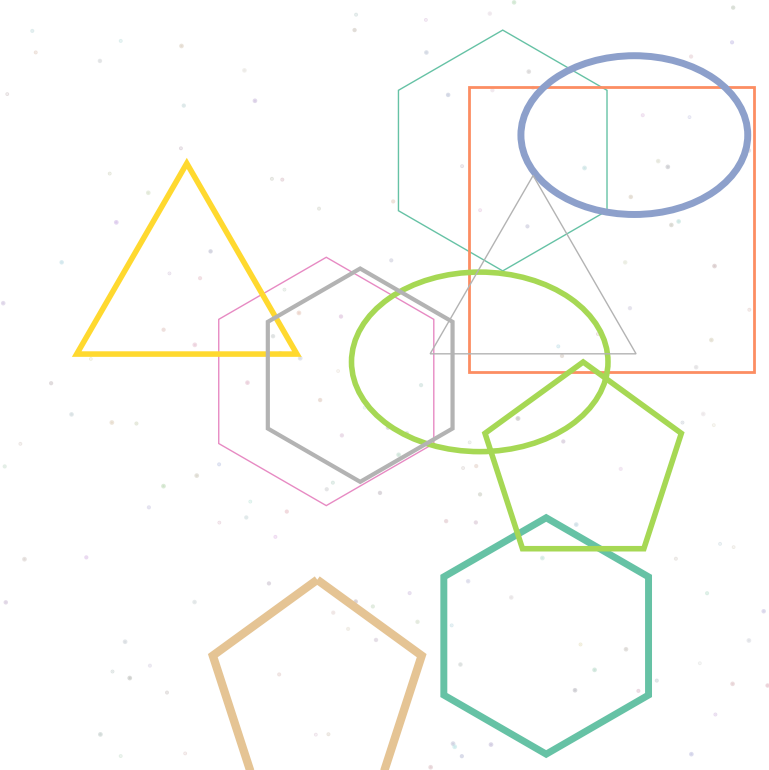[{"shape": "hexagon", "thickness": 2.5, "radius": 0.77, "center": [0.709, 0.174]}, {"shape": "hexagon", "thickness": 0.5, "radius": 0.78, "center": [0.653, 0.805]}, {"shape": "square", "thickness": 1, "radius": 0.93, "center": [0.794, 0.702]}, {"shape": "oval", "thickness": 2.5, "radius": 0.74, "center": [0.824, 0.825]}, {"shape": "hexagon", "thickness": 0.5, "radius": 0.81, "center": [0.424, 0.505]}, {"shape": "pentagon", "thickness": 2, "radius": 0.67, "center": [0.757, 0.396]}, {"shape": "oval", "thickness": 2, "radius": 0.83, "center": [0.623, 0.53]}, {"shape": "triangle", "thickness": 2, "radius": 0.83, "center": [0.243, 0.623]}, {"shape": "pentagon", "thickness": 3, "radius": 0.71, "center": [0.412, 0.104]}, {"shape": "hexagon", "thickness": 1.5, "radius": 0.69, "center": [0.468, 0.513]}, {"shape": "triangle", "thickness": 0.5, "radius": 0.77, "center": [0.692, 0.618]}]